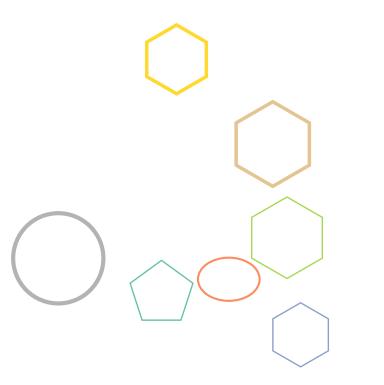[{"shape": "pentagon", "thickness": 1, "radius": 0.43, "center": [0.42, 0.238]}, {"shape": "oval", "thickness": 1.5, "radius": 0.4, "center": [0.594, 0.275]}, {"shape": "hexagon", "thickness": 1, "radius": 0.42, "center": [0.781, 0.13]}, {"shape": "hexagon", "thickness": 1, "radius": 0.53, "center": [0.745, 0.382]}, {"shape": "hexagon", "thickness": 2.5, "radius": 0.45, "center": [0.459, 0.846]}, {"shape": "hexagon", "thickness": 2.5, "radius": 0.55, "center": [0.708, 0.626]}, {"shape": "circle", "thickness": 3, "radius": 0.59, "center": [0.151, 0.329]}]